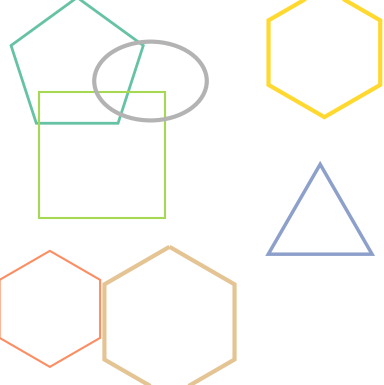[{"shape": "pentagon", "thickness": 2, "radius": 0.9, "center": [0.2, 0.826]}, {"shape": "hexagon", "thickness": 1.5, "radius": 0.75, "center": [0.13, 0.198]}, {"shape": "triangle", "thickness": 2.5, "radius": 0.78, "center": [0.832, 0.418]}, {"shape": "square", "thickness": 1.5, "radius": 0.82, "center": [0.264, 0.598]}, {"shape": "hexagon", "thickness": 3, "radius": 0.84, "center": [0.843, 0.863]}, {"shape": "hexagon", "thickness": 3, "radius": 0.98, "center": [0.44, 0.164]}, {"shape": "oval", "thickness": 3, "radius": 0.73, "center": [0.391, 0.79]}]